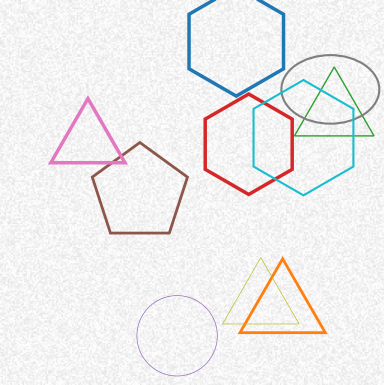[{"shape": "hexagon", "thickness": 2.5, "radius": 0.71, "center": [0.614, 0.892]}, {"shape": "triangle", "thickness": 2, "radius": 0.64, "center": [0.734, 0.2]}, {"shape": "triangle", "thickness": 1, "radius": 0.6, "center": [0.868, 0.707]}, {"shape": "hexagon", "thickness": 2.5, "radius": 0.65, "center": [0.646, 0.625]}, {"shape": "circle", "thickness": 0.5, "radius": 0.52, "center": [0.46, 0.128]}, {"shape": "pentagon", "thickness": 2, "radius": 0.65, "center": [0.363, 0.5]}, {"shape": "triangle", "thickness": 2.5, "radius": 0.56, "center": [0.228, 0.633]}, {"shape": "oval", "thickness": 1.5, "radius": 0.64, "center": [0.858, 0.768]}, {"shape": "triangle", "thickness": 0.5, "radius": 0.57, "center": [0.677, 0.216]}, {"shape": "hexagon", "thickness": 1.5, "radius": 0.75, "center": [0.788, 0.642]}]